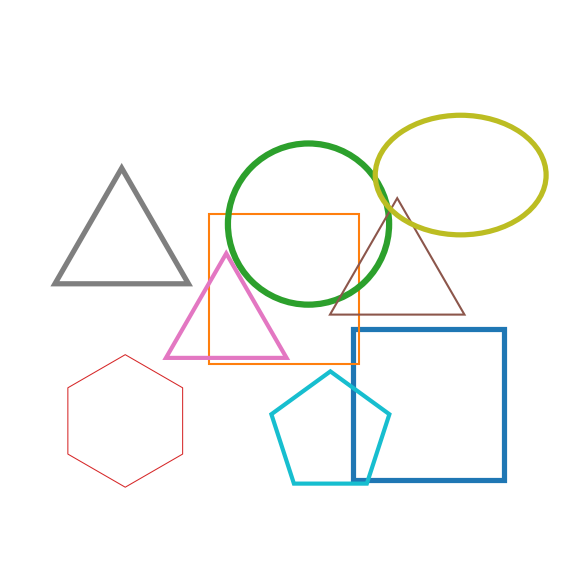[{"shape": "square", "thickness": 2.5, "radius": 0.66, "center": [0.742, 0.299]}, {"shape": "square", "thickness": 1, "radius": 0.65, "center": [0.491, 0.498]}, {"shape": "circle", "thickness": 3, "radius": 0.7, "center": [0.534, 0.611]}, {"shape": "hexagon", "thickness": 0.5, "radius": 0.57, "center": [0.217, 0.27]}, {"shape": "triangle", "thickness": 1, "radius": 0.67, "center": [0.688, 0.522]}, {"shape": "triangle", "thickness": 2, "radius": 0.6, "center": [0.392, 0.44]}, {"shape": "triangle", "thickness": 2.5, "radius": 0.67, "center": [0.211, 0.574]}, {"shape": "oval", "thickness": 2.5, "radius": 0.74, "center": [0.798, 0.696]}, {"shape": "pentagon", "thickness": 2, "radius": 0.54, "center": [0.572, 0.249]}]